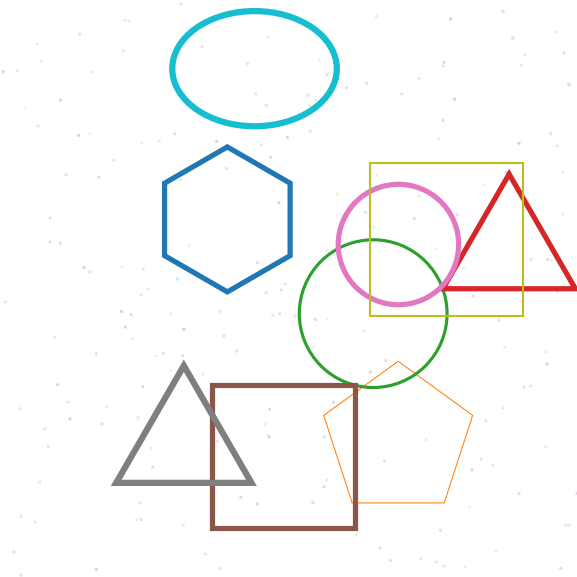[{"shape": "hexagon", "thickness": 2.5, "radius": 0.63, "center": [0.394, 0.619]}, {"shape": "pentagon", "thickness": 0.5, "radius": 0.68, "center": [0.689, 0.238]}, {"shape": "circle", "thickness": 1.5, "radius": 0.64, "center": [0.646, 0.456]}, {"shape": "triangle", "thickness": 2.5, "radius": 0.66, "center": [0.882, 0.565]}, {"shape": "square", "thickness": 2.5, "radius": 0.62, "center": [0.491, 0.209]}, {"shape": "circle", "thickness": 2.5, "radius": 0.52, "center": [0.69, 0.576]}, {"shape": "triangle", "thickness": 3, "radius": 0.68, "center": [0.318, 0.231]}, {"shape": "square", "thickness": 1, "radius": 0.66, "center": [0.774, 0.584]}, {"shape": "oval", "thickness": 3, "radius": 0.71, "center": [0.441, 0.88]}]